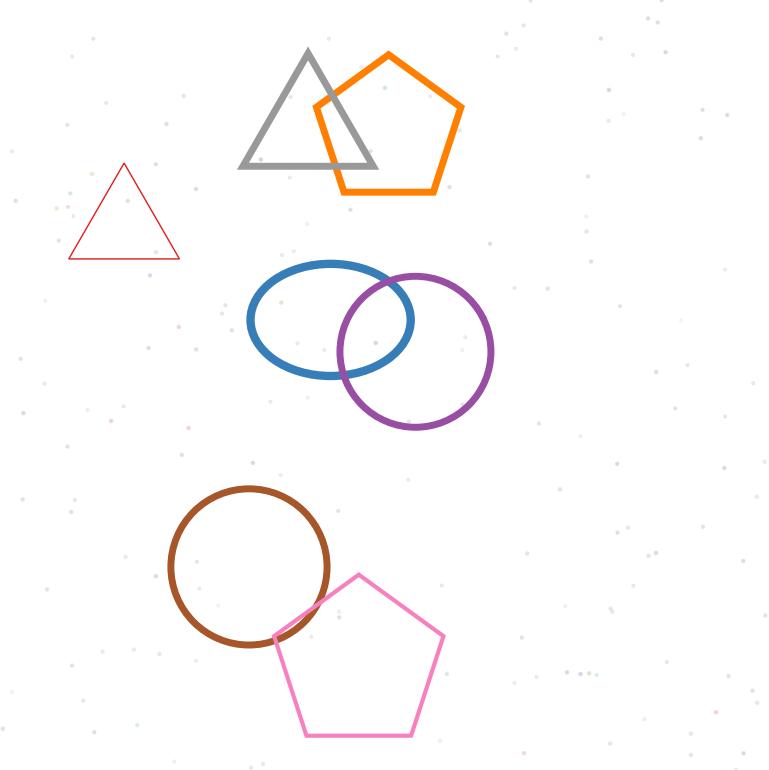[{"shape": "triangle", "thickness": 0.5, "radius": 0.41, "center": [0.161, 0.705]}, {"shape": "oval", "thickness": 3, "radius": 0.52, "center": [0.429, 0.585]}, {"shape": "circle", "thickness": 2.5, "radius": 0.49, "center": [0.54, 0.543]}, {"shape": "pentagon", "thickness": 2.5, "radius": 0.49, "center": [0.505, 0.83]}, {"shape": "circle", "thickness": 2.5, "radius": 0.51, "center": [0.323, 0.264]}, {"shape": "pentagon", "thickness": 1.5, "radius": 0.58, "center": [0.466, 0.138]}, {"shape": "triangle", "thickness": 2.5, "radius": 0.49, "center": [0.4, 0.833]}]